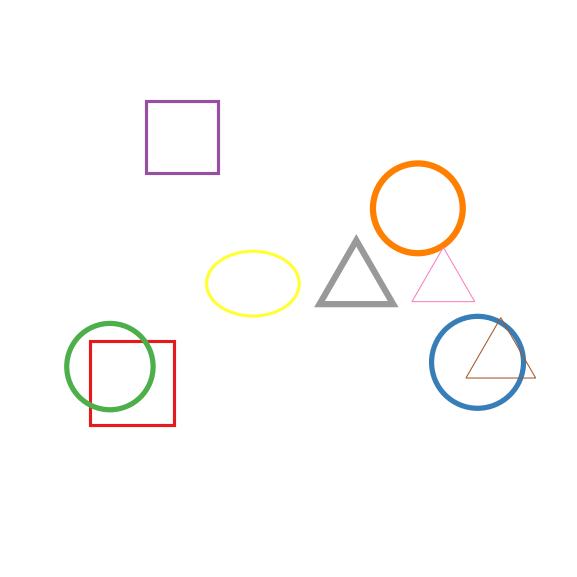[{"shape": "square", "thickness": 1.5, "radius": 0.36, "center": [0.228, 0.336]}, {"shape": "circle", "thickness": 2.5, "radius": 0.4, "center": [0.827, 0.372]}, {"shape": "circle", "thickness": 2.5, "radius": 0.37, "center": [0.19, 0.364]}, {"shape": "square", "thickness": 1.5, "radius": 0.31, "center": [0.315, 0.762]}, {"shape": "circle", "thickness": 3, "radius": 0.39, "center": [0.724, 0.638]}, {"shape": "oval", "thickness": 1.5, "radius": 0.4, "center": [0.438, 0.508]}, {"shape": "triangle", "thickness": 0.5, "radius": 0.35, "center": [0.867, 0.379]}, {"shape": "triangle", "thickness": 0.5, "radius": 0.31, "center": [0.768, 0.508]}, {"shape": "triangle", "thickness": 3, "radius": 0.37, "center": [0.617, 0.509]}]